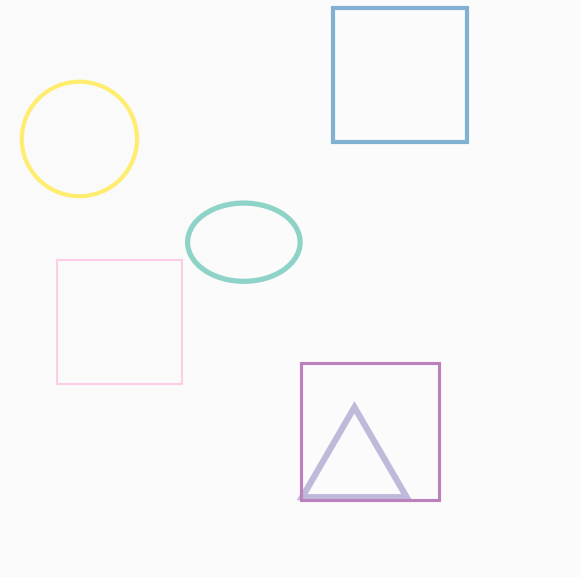[{"shape": "oval", "thickness": 2.5, "radius": 0.48, "center": [0.42, 0.58]}, {"shape": "triangle", "thickness": 3, "radius": 0.52, "center": [0.61, 0.19]}, {"shape": "square", "thickness": 2, "radius": 0.58, "center": [0.688, 0.87]}, {"shape": "square", "thickness": 1, "radius": 0.54, "center": [0.206, 0.442]}, {"shape": "square", "thickness": 1.5, "radius": 0.59, "center": [0.637, 0.252]}, {"shape": "circle", "thickness": 2, "radius": 0.5, "center": [0.137, 0.759]}]